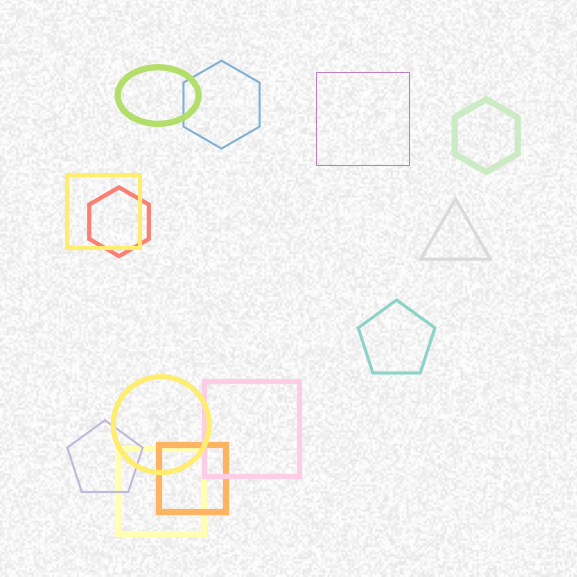[{"shape": "pentagon", "thickness": 1.5, "radius": 0.35, "center": [0.687, 0.41]}, {"shape": "square", "thickness": 3, "radius": 0.37, "center": [0.279, 0.148]}, {"shape": "pentagon", "thickness": 1, "radius": 0.34, "center": [0.182, 0.203]}, {"shape": "hexagon", "thickness": 2, "radius": 0.3, "center": [0.206, 0.615]}, {"shape": "hexagon", "thickness": 1, "radius": 0.38, "center": [0.384, 0.818]}, {"shape": "square", "thickness": 3, "radius": 0.29, "center": [0.334, 0.17]}, {"shape": "oval", "thickness": 3, "radius": 0.35, "center": [0.274, 0.834]}, {"shape": "square", "thickness": 2.5, "radius": 0.41, "center": [0.435, 0.257]}, {"shape": "triangle", "thickness": 1.5, "radius": 0.35, "center": [0.789, 0.585]}, {"shape": "square", "thickness": 0.5, "radius": 0.4, "center": [0.627, 0.793]}, {"shape": "hexagon", "thickness": 3, "radius": 0.31, "center": [0.842, 0.764]}, {"shape": "square", "thickness": 2, "radius": 0.32, "center": [0.18, 0.633]}, {"shape": "circle", "thickness": 2.5, "radius": 0.42, "center": [0.279, 0.264]}]